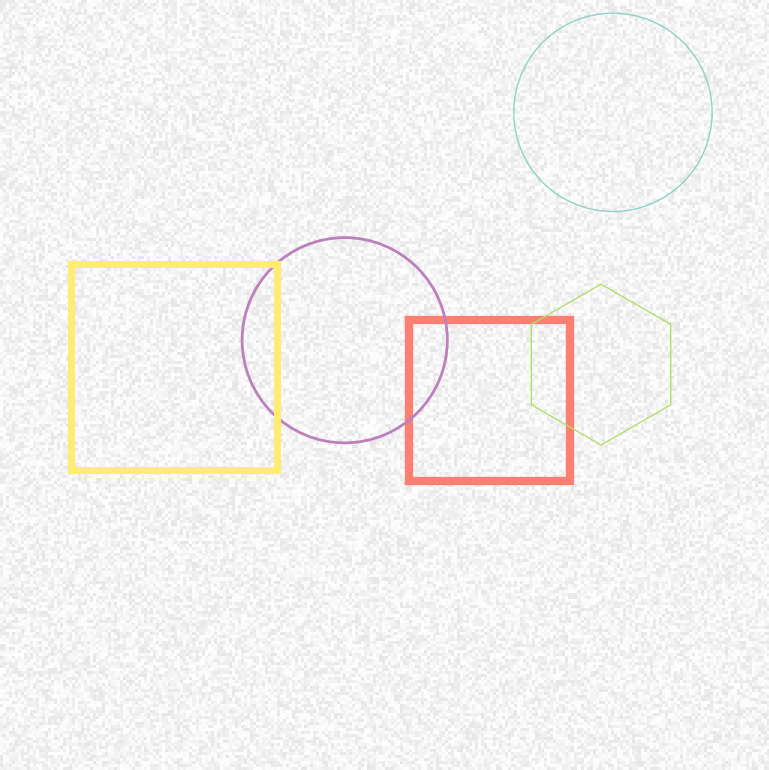[{"shape": "circle", "thickness": 0.5, "radius": 0.64, "center": [0.796, 0.854]}, {"shape": "square", "thickness": 3, "radius": 0.52, "center": [0.636, 0.479]}, {"shape": "hexagon", "thickness": 0.5, "radius": 0.52, "center": [0.781, 0.527]}, {"shape": "circle", "thickness": 1, "radius": 0.67, "center": [0.448, 0.558]}, {"shape": "square", "thickness": 2.5, "radius": 0.67, "center": [0.226, 0.523]}]